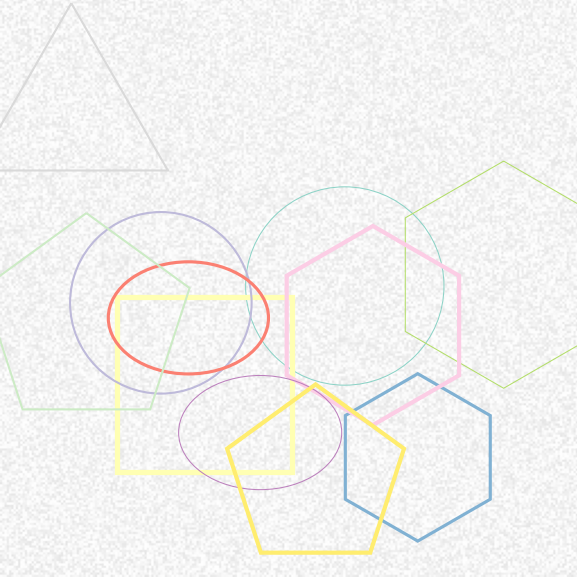[{"shape": "circle", "thickness": 0.5, "radius": 0.86, "center": [0.597, 0.504]}, {"shape": "square", "thickness": 2.5, "radius": 0.76, "center": [0.354, 0.333]}, {"shape": "circle", "thickness": 1, "radius": 0.79, "center": [0.279, 0.475]}, {"shape": "oval", "thickness": 1.5, "radius": 0.69, "center": [0.326, 0.449]}, {"shape": "hexagon", "thickness": 1.5, "radius": 0.72, "center": [0.723, 0.207]}, {"shape": "hexagon", "thickness": 0.5, "radius": 0.98, "center": [0.872, 0.524]}, {"shape": "hexagon", "thickness": 2, "radius": 0.86, "center": [0.646, 0.435]}, {"shape": "triangle", "thickness": 1, "radius": 0.97, "center": [0.124, 0.8]}, {"shape": "oval", "thickness": 0.5, "radius": 0.71, "center": [0.451, 0.25]}, {"shape": "pentagon", "thickness": 1, "radius": 0.94, "center": [0.15, 0.442]}, {"shape": "pentagon", "thickness": 2, "radius": 0.81, "center": [0.546, 0.172]}]